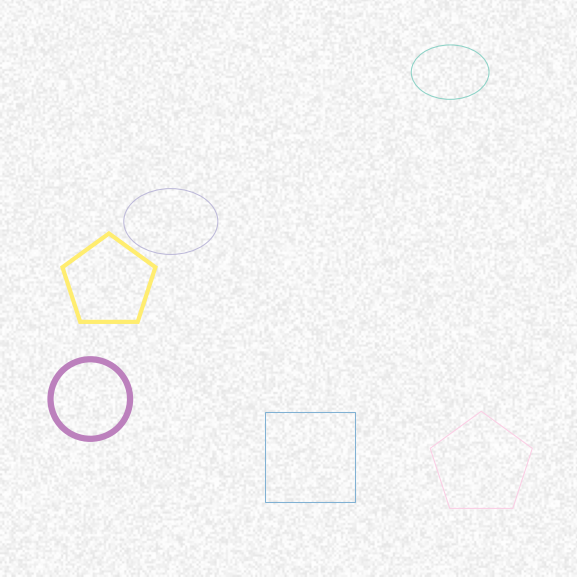[{"shape": "oval", "thickness": 0.5, "radius": 0.34, "center": [0.779, 0.874]}, {"shape": "oval", "thickness": 0.5, "radius": 0.41, "center": [0.296, 0.616]}, {"shape": "square", "thickness": 0.5, "radius": 0.39, "center": [0.537, 0.208]}, {"shape": "pentagon", "thickness": 0.5, "radius": 0.46, "center": [0.833, 0.194]}, {"shape": "circle", "thickness": 3, "radius": 0.34, "center": [0.156, 0.308]}, {"shape": "pentagon", "thickness": 2, "radius": 0.42, "center": [0.189, 0.51]}]